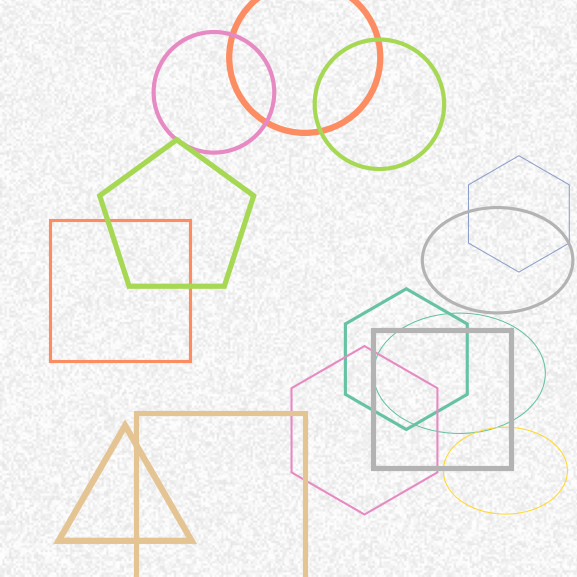[{"shape": "hexagon", "thickness": 1.5, "radius": 0.61, "center": [0.704, 0.377]}, {"shape": "oval", "thickness": 0.5, "radius": 0.74, "center": [0.795, 0.353]}, {"shape": "circle", "thickness": 3, "radius": 0.65, "center": [0.528, 0.9]}, {"shape": "square", "thickness": 1.5, "radius": 0.61, "center": [0.208, 0.496]}, {"shape": "hexagon", "thickness": 0.5, "radius": 0.5, "center": [0.898, 0.629]}, {"shape": "hexagon", "thickness": 1, "radius": 0.73, "center": [0.631, 0.254]}, {"shape": "circle", "thickness": 2, "radius": 0.52, "center": [0.37, 0.839]}, {"shape": "circle", "thickness": 2, "radius": 0.56, "center": [0.657, 0.819]}, {"shape": "pentagon", "thickness": 2.5, "radius": 0.7, "center": [0.306, 0.617]}, {"shape": "oval", "thickness": 0.5, "radius": 0.54, "center": [0.875, 0.184]}, {"shape": "square", "thickness": 2.5, "radius": 0.73, "center": [0.382, 0.136]}, {"shape": "triangle", "thickness": 3, "radius": 0.67, "center": [0.217, 0.129]}, {"shape": "oval", "thickness": 1.5, "radius": 0.65, "center": [0.862, 0.549]}, {"shape": "square", "thickness": 2.5, "radius": 0.6, "center": [0.765, 0.308]}]